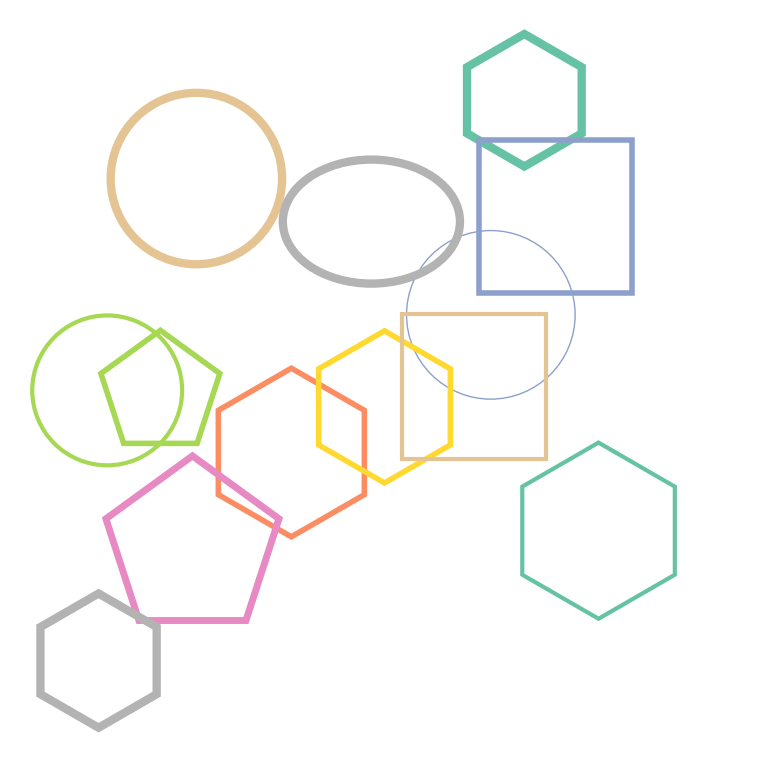[{"shape": "hexagon", "thickness": 3, "radius": 0.43, "center": [0.681, 0.87]}, {"shape": "hexagon", "thickness": 1.5, "radius": 0.57, "center": [0.777, 0.311]}, {"shape": "hexagon", "thickness": 2, "radius": 0.55, "center": [0.378, 0.412]}, {"shape": "circle", "thickness": 0.5, "radius": 0.55, "center": [0.637, 0.591]}, {"shape": "square", "thickness": 2, "radius": 0.5, "center": [0.722, 0.719]}, {"shape": "pentagon", "thickness": 2.5, "radius": 0.59, "center": [0.25, 0.29]}, {"shape": "circle", "thickness": 1.5, "radius": 0.49, "center": [0.139, 0.493]}, {"shape": "pentagon", "thickness": 2, "radius": 0.41, "center": [0.208, 0.49]}, {"shape": "hexagon", "thickness": 2, "radius": 0.49, "center": [0.499, 0.472]}, {"shape": "circle", "thickness": 3, "radius": 0.56, "center": [0.255, 0.768]}, {"shape": "square", "thickness": 1.5, "radius": 0.47, "center": [0.616, 0.498]}, {"shape": "oval", "thickness": 3, "radius": 0.58, "center": [0.482, 0.712]}, {"shape": "hexagon", "thickness": 3, "radius": 0.44, "center": [0.128, 0.142]}]